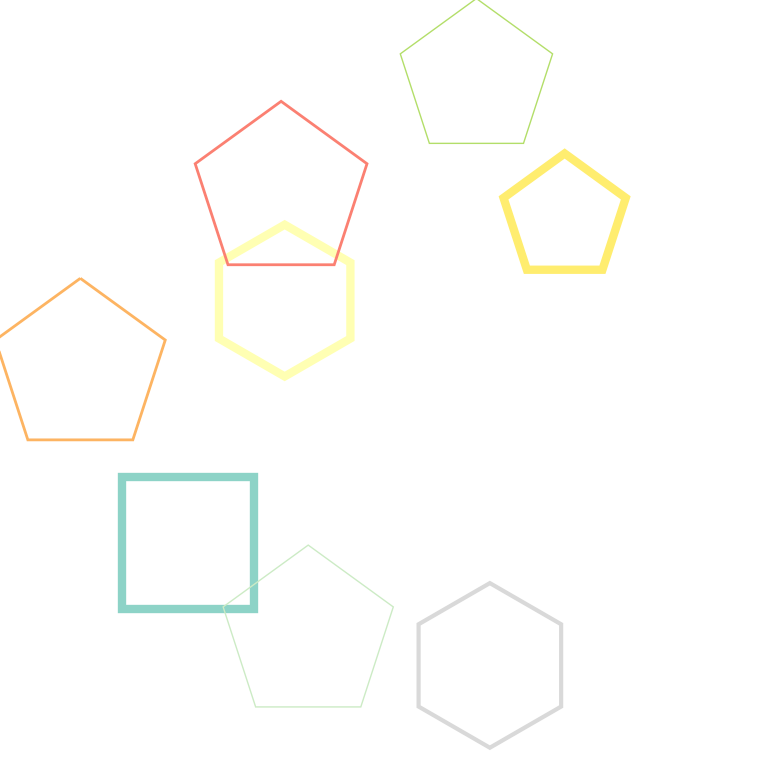[{"shape": "square", "thickness": 3, "radius": 0.43, "center": [0.244, 0.295]}, {"shape": "hexagon", "thickness": 3, "radius": 0.49, "center": [0.37, 0.61]}, {"shape": "pentagon", "thickness": 1, "radius": 0.59, "center": [0.365, 0.751]}, {"shape": "pentagon", "thickness": 1, "radius": 0.58, "center": [0.104, 0.523]}, {"shape": "pentagon", "thickness": 0.5, "radius": 0.52, "center": [0.619, 0.898]}, {"shape": "hexagon", "thickness": 1.5, "radius": 0.53, "center": [0.636, 0.136]}, {"shape": "pentagon", "thickness": 0.5, "radius": 0.58, "center": [0.4, 0.176]}, {"shape": "pentagon", "thickness": 3, "radius": 0.42, "center": [0.733, 0.717]}]